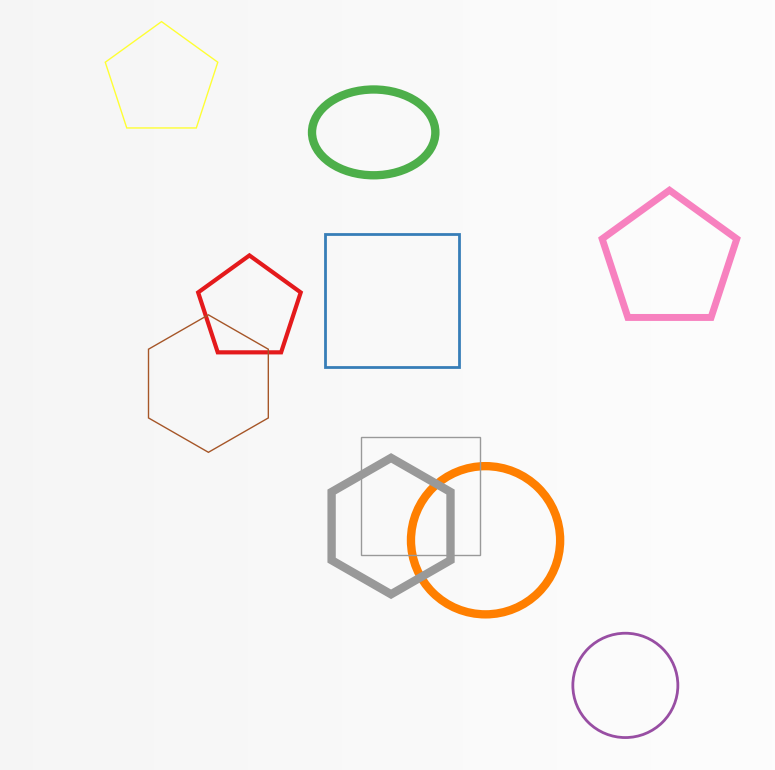[{"shape": "pentagon", "thickness": 1.5, "radius": 0.35, "center": [0.322, 0.599]}, {"shape": "square", "thickness": 1, "radius": 0.43, "center": [0.506, 0.61]}, {"shape": "oval", "thickness": 3, "radius": 0.4, "center": [0.482, 0.828]}, {"shape": "circle", "thickness": 1, "radius": 0.34, "center": [0.807, 0.11]}, {"shape": "circle", "thickness": 3, "radius": 0.48, "center": [0.627, 0.298]}, {"shape": "pentagon", "thickness": 0.5, "radius": 0.38, "center": [0.208, 0.896]}, {"shape": "hexagon", "thickness": 0.5, "radius": 0.45, "center": [0.269, 0.502]}, {"shape": "pentagon", "thickness": 2.5, "radius": 0.46, "center": [0.864, 0.662]}, {"shape": "square", "thickness": 0.5, "radius": 0.38, "center": [0.543, 0.356]}, {"shape": "hexagon", "thickness": 3, "radius": 0.44, "center": [0.505, 0.317]}]